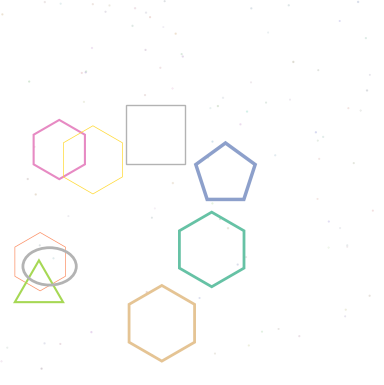[{"shape": "hexagon", "thickness": 2, "radius": 0.48, "center": [0.55, 0.352]}, {"shape": "hexagon", "thickness": 0.5, "radius": 0.38, "center": [0.104, 0.32]}, {"shape": "pentagon", "thickness": 2.5, "radius": 0.41, "center": [0.586, 0.548]}, {"shape": "hexagon", "thickness": 1.5, "radius": 0.38, "center": [0.154, 0.612]}, {"shape": "triangle", "thickness": 1.5, "radius": 0.36, "center": [0.101, 0.251]}, {"shape": "hexagon", "thickness": 0.5, "radius": 0.44, "center": [0.241, 0.585]}, {"shape": "hexagon", "thickness": 2, "radius": 0.49, "center": [0.42, 0.16]}, {"shape": "square", "thickness": 1, "radius": 0.38, "center": [0.404, 0.652]}, {"shape": "oval", "thickness": 2, "radius": 0.35, "center": [0.129, 0.308]}]